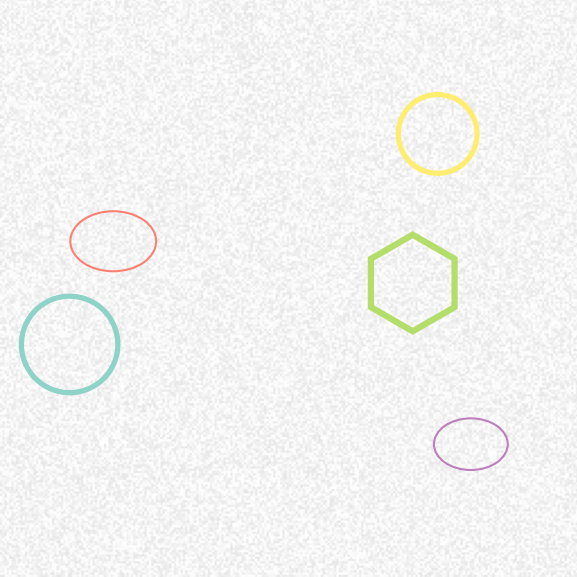[{"shape": "circle", "thickness": 2.5, "radius": 0.42, "center": [0.121, 0.403]}, {"shape": "oval", "thickness": 1, "radius": 0.37, "center": [0.196, 0.581]}, {"shape": "hexagon", "thickness": 3, "radius": 0.42, "center": [0.715, 0.509]}, {"shape": "oval", "thickness": 1, "radius": 0.32, "center": [0.815, 0.23]}, {"shape": "circle", "thickness": 2.5, "radius": 0.34, "center": [0.758, 0.767]}]